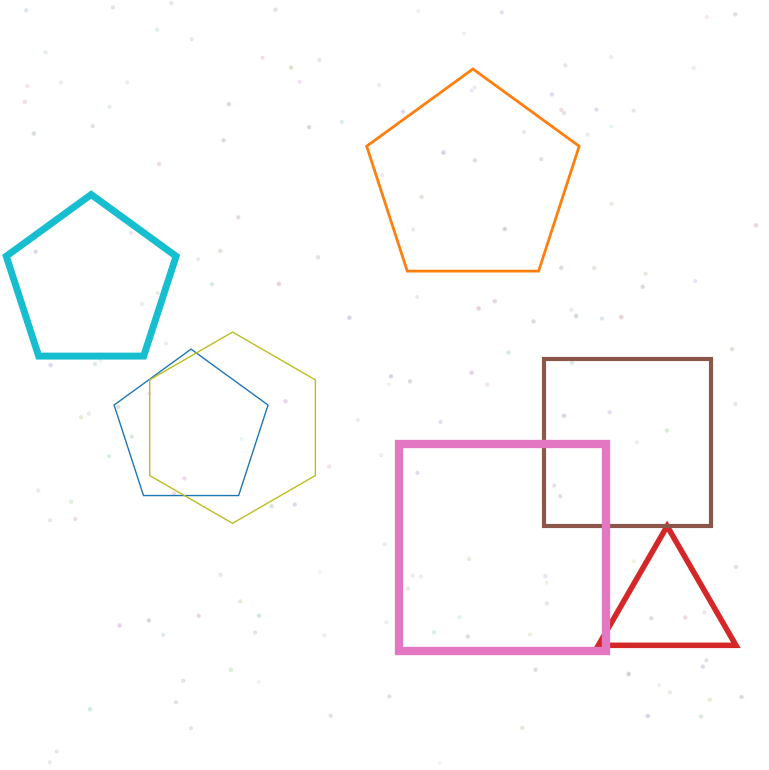[{"shape": "pentagon", "thickness": 0.5, "radius": 0.53, "center": [0.248, 0.441]}, {"shape": "pentagon", "thickness": 1, "radius": 0.73, "center": [0.614, 0.765]}, {"shape": "triangle", "thickness": 2, "radius": 0.52, "center": [0.866, 0.214]}, {"shape": "square", "thickness": 1.5, "radius": 0.54, "center": [0.815, 0.425]}, {"shape": "square", "thickness": 3, "radius": 0.67, "center": [0.652, 0.289]}, {"shape": "hexagon", "thickness": 0.5, "radius": 0.62, "center": [0.302, 0.445]}, {"shape": "pentagon", "thickness": 2.5, "radius": 0.58, "center": [0.118, 0.631]}]